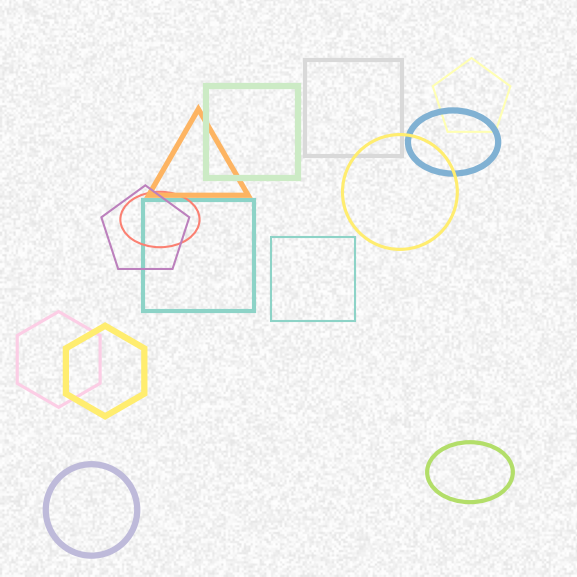[{"shape": "square", "thickness": 2, "radius": 0.48, "center": [0.345, 0.556]}, {"shape": "square", "thickness": 1, "radius": 0.36, "center": [0.542, 0.517]}, {"shape": "pentagon", "thickness": 1, "radius": 0.35, "center": [0.817, 0.828]}, {"shape": "circle", "thickness": 3, "radius": 0.4, "center": [0.158, 0.116]}, {"shape": "oval", "thickness": 1, "radius": 0.34, "center": [0.277, 0.619]}, {"shape": "oval", "thickness": 3, "radius": 0.39, "center": [0.785, 0.753]}, {"shape": "triangle", "thickness": 2.5, "radius": 0.5, "center": [0.344, 0.711]}, {"shape": "oval", "thickness": 2, "radius": 0.37, "center": [0.814, 0.182]}, {"shape": "hexagon", "thickness": 1.5, "radius": 0.41, "center": [0.102, 0.377]}, {"shape": "square", "thickness": 2, "radius": 0.42, "center": [0.612, 0.812]}, {"shape": "pentagon", "thickness": 1, "radius": 0.4, "center": [0.252, 0.598]}, {"shape": "square", "thickness": 3, "radius": 0.4, "center": [0.436, 0.771]}, {"shape": "circle", "thickness": 1.5, "radius": 0.5, "center": [0.692, 0.667]}, {"shape": "hexagon", "thickness": 3, "radius": 0.39, "center": [0.182, 0.357]}]